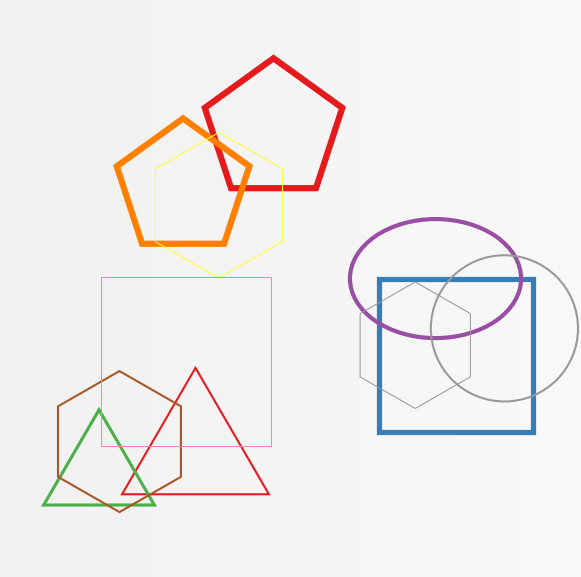[{"shape": "pentagon", "thickness": 3, "radius": 0.62, "center": [0.471, 0.774]}, {"shape": "triangle", "thickness": 1, "radius": 0.73, "center": [0.336, 0.216]}, {"shape": "square", "thickness": 2.5, "radius": 0.66, "center": [0.784, 0.384]}, {"shape": "triangle", "thickness": 1.5, "radius": 0.55, "center": [0.17, 0.18]}, {"shape": "oval", "thickness": 2, "radius": 0.74, "center": [0.749, 0.517]}, {"shape": "pentagon", "thickness": 3, "radius": 0.6, "center": [0.315, 0.674]}, {"shape": "hexagon", "thickness": 0.5, "radius": 0.63, "center": [0.377, 0.644]}, {"shape": "hexagon", "thickness": 1, "radius": 0.61, "center": [0.206, 0.234]}, {"shape": "square", "thickness": 0.5, "radius": 0.73, "center": [0.321, 0.373]}, {"shape": "circle", "thickness": 1, "radius": 0.63, "center": [0.868, 0.431]}, {"shape": "hexagon", "thickness": 0.5, "radius": 0.55, "center": [0.714, 0.401]}]